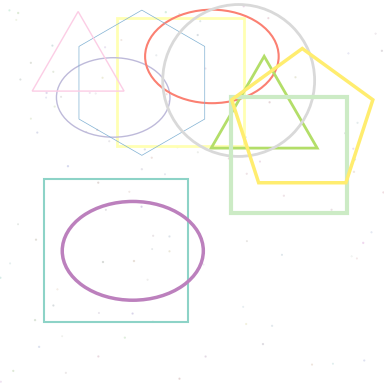[{"shape": "square", "thickness": 1.5, "radius": 0.93, "center": [0.301, 0.349]}, {"shape": "square", "thickness": 2, "radius": 0.83, "center": [0.469, 0.787]}, {"shape": "oval", "thickness": 1, "radius": 0.74, "center": [0.294, 0.747]}, {"shape": "oval", "thickness": 1.5, "radius": 0.87, "center": [0.55, 0.853]}, {"shape": "hexagon", "thickness": 0.5, "radius": 0.94, "center": [0.368, 0.785]}, {"shape": "triangle", "thickness": 2, "radius": 0.79, "center": [0.686, 0.695]}, {"shape": "triangle", "thickness": 1, "radius": 0.69, "center": [0.203, 0.832]}, {"shape": "circle", "thickness": 2, "radius": 0.99, "center": [0.62, 0.791]}, {"shape": "oval", "thickness": 2.5, "radius": 0.92, "center": [0.345, 0.348]}, {"shape": "square", "thickness": 3, "radius": 0.75, "center": [0.751, 0.598]}, {"shape": "pentagon", "thickness": 2.5, "radius": 0.96, "center": [0.785, 0.681]}]